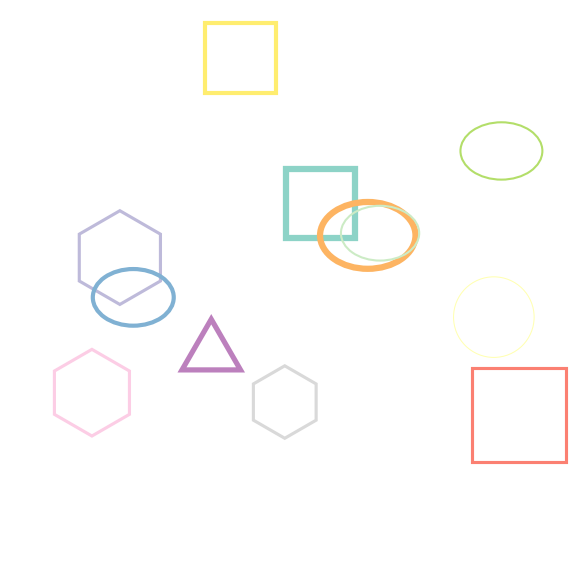[{"shape": "square", "thickness": 3, "radius": 0.3, "center": [0.555, 0.646]}, {"shape": "circle", "thickness": 0.5, "radius": 0.35, "center": [0.855, 0.45]}, {"shape": "hexagon", "thickness": 1.5, "radius": 0.41, "center": [0.208, 0.553]}, {"shape": "square", "thickness": 1.5, "radius": 0.41, "center": [0.899, 0.28]}, {"shape": "oval", "thickness": 2, "radius": 0.35, "center": [0.231, 0.484]}, {"shape": "oval", "thickness": 3, "radius": 0.41, "center": [0.637, 0.592]}, {"shape": "oval", "thickness": 1, "radius": 0.35, "center": [0.868, 0.738]}, {"shape": "hexagon", "thickness": 1.5, "radius": 0.38, "center": [0.159, 0.319]}, {"shape": "hexagon", "thickness": 1.5, "radius": 0.31, "center": [0.493, 0.303]}, {"shape": "triangle", "thickness": 2.5, "radius": 0.29, "center": [0.366, 0.388]}, {"shape": "oval", "thickness": 1, "radius": 0.34, "center": [0.658, 0.595]}, {"shape": "square", "thickness": 2, "radius": 0.3, "center": [0.416, 0.899]}]